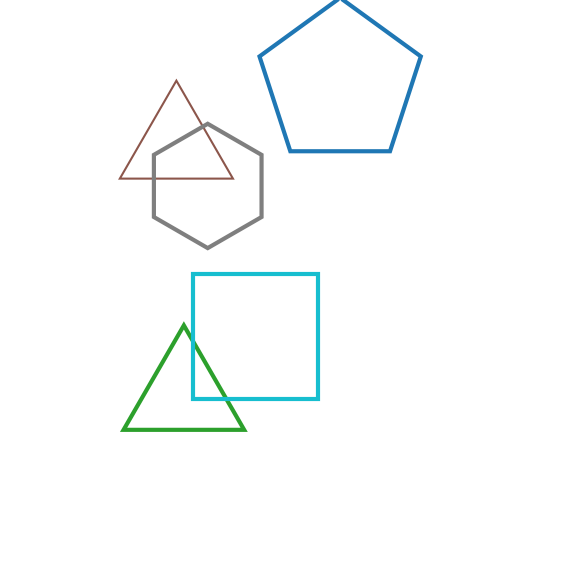[{"shape": "pentagon", "thickness": 2, "radius": 0.73, "center": [0.589, 0.856]}, {"shape": "triangle", "thickness": 2, "radius": 0.6, "center": [0.318, 0.315]}, {"shape": "triangle", "thickness": 1, "radius": 0.57, "center": [0.305, 0.746]}, {"shape": "hexagon", "thickness": 2, "radius": 0.54, "center": [0.36, 0.677]}, {"shape": "square", "thickness": 2, "radius": 0.54, "center": [0.442, 0.416]}]